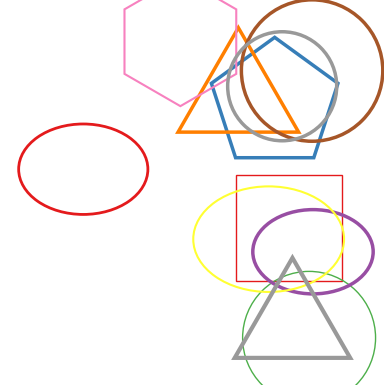[{"shape": "square", "thickness": 1, "radius": 0.69, "center": [0.75, 0.408]}, {"shape": "oval", "thickness": 2, "radius": 0.84, "center": [0.216, 0.56]}, {"shape": "pentagon", "thickness": 2.5, "radius": 0.86, "center": [0.713, 0.73]}, {"shape": "circle", "thickness": 1, "radius": 0.86, "center": [0.803, 0.122]}, {"shape": "oval", "thickness": 2.5, "radius": 0.78, "center": [0.813, 0.346]}, {"shape": "triangle", "thickness": 2.5, "radius": 0.9, "center": [0.619, 0.747]}, {"shape": "oval", "thickness": 1.5, "radius": 0.98, "center": [0.698, 0.379]}, {"shape": "circle", "thickness": 2.5, "radius": 0.92, "center": [0.811, 0.817]}, {"shape": "hexagon", "thickness": 1.5, "radius": 0.84, "center": [0.468, 0.892]}, {"shape": "circle", "thickness": 2.5, "radius": 0.71, "center": [0.733, 0.776]}, {"shape": "triangle", "thickness": 3, "radius": 0.87, "center": [0.76, 0.157]}]